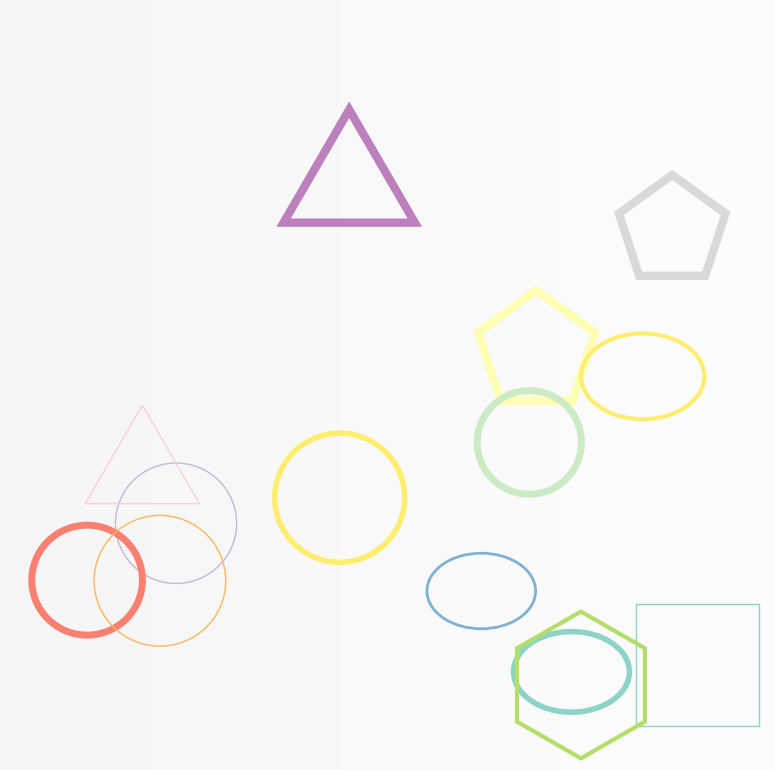[{"shape": "square", "thickness": 0.5, "radius": 0.4, "center": [0.9, 0.136]}, {"shape": "oval", "thickness": 2, "radius": 0.37, "center": [0.737, 0.127]}, {"shape": "pentagon", "thickness": 3, "radius": 0.4, "center": [0.692, 0.544]}, {"shape": "circle", "thickness": 0.5, "radius": 0.39, "center": [0.227, 0.32]}, {"shape": "circle", "thickness": 2.5, "radius": 0.36, "center": [0.112, 0.247]}, {"shape": "oval", "thickness": 1, "radius": 0.35, "center": [0.621, 0.232]}, {"shape": "circle", "thickness": 0.5, "radius": 0.42, "center": [0.206, 0.246]}, {"shape": "hexagon", "thickness": 1.5, "radius": 0.48, "center": [0.75, 0.11]}, {"shape": "triangle", "thickness": 0.5, "radius": 0.43, "center": [0.184, 0.389]}, {"shape": "pentagon", "thickness": 3, "radius": 0.36, "center": [0.867, 0.7]}, {"shape": "triangle", "thickness": 3, "radius": 0.49, "center": [0.451, 0.76]}, {"shape": "circle", "thickness": 2.5, "radius": 0.34, "center": [0.683, 0.425]}, {"shape": "oval", "thickness": 1.5, "radius": 0.4, "center": [0.829, 0.511]}, {"shape": "circle", "thickness": 2, "radius": 0.42, "center": [0.438, 0.354]}]